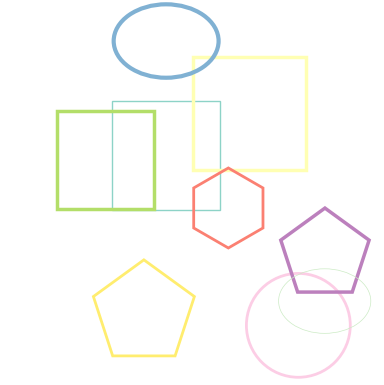[{"shape": "square", "thickness": 1, "radius": 0.71, "center": [0.431, 0.596]}, {"shape": "square", "thickness": 2.5, "radius": 0.73, "center": [0.647, 0.706]}, {"shape": "hexagon", "thickness": 2, "radius": 0.52, "center": [0.593, 0.46]}, {"shape": "oval", "thickness": 3, "radius": 0.68, "center": [0.432, 0.893]}, {"shape": "square", "thickness": 2.5, "radius": 0.63, "center": [0.275, 0.584]}, {"shape": "circle", "thickness": 2, "radius": 0.67, "center": [0.775, 0.155]}, {"shape": "pentagon", "thickness": 2.5, "radius": 0.6, "center": [0.844, 0.339]}, {"shape": "oval", "thickness": 0.5, "radius": 0.6, "center": [0.843, 0.218]}, {"shape": "pentagon", "thickness": 2, "radius": 0.69, "center": [0.374, 0.187]}]